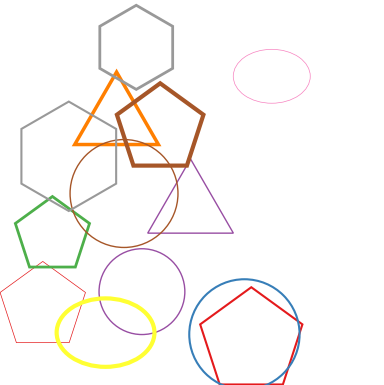[{"shape": "pentagon", "thickness": 1.5, "radius": 0.7, "center": [0.653, 0.114]}, {"shape": "pentagon", "thickness": 0.5, "radius": 0.58, "center": [0.111, 0.204]}, {"shape": "circle", "thickness": 1.5, "radius": 0.72, "center": [0.635, 0.131]}, {"shape": "pentagon", "thickness": 2, "radius": 0.51, "center": [0.136, 0.388]}, {"shape": "triangle", "thickness": 1, "radius": 0.64, "center": [0.495, 0.459]}, {"shape": "circle", "thickness": 1, "radius": 0.56, "center": [0.369, 0.242]}, {"shape": "triangle", "thickness": 2.5, "radius": 0.63, "center": [0.303, 0.687]}, {"shape": "oval", "thickness": 3, "radius": 0.64, "center": [0.274, 0.136]}, {"shape": "circle", "thickness": 1, "radius": 0.7, "center": [0.322, 0.497]}, {"shape": "pentagon", "thickness": 3, "radius": 0.59, "center": [0.416, 0.665]}, {"shape": "oval", "thickness": 0.5, "radius": 0.5, "center": [0.706, 0.802]}, {"shape": "hexagon", "thickness": 2, "radius": 0.55, "center": [0.354, 0.877]}, {"shape": "hexagon", "thickness": 1.5, "radius": 0.71, "center": [0.179, 0.594]}]